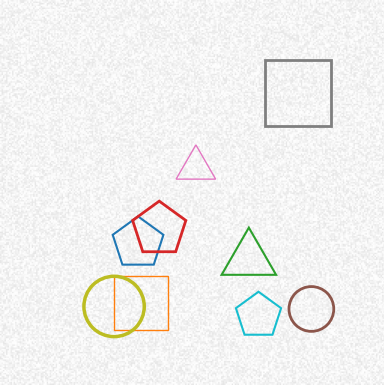[{"shape": "pentagon", "thickness": 1.5, "radius": 0.35, "center": [0.359, 0.369]}, {"shape": "square", "thickness": 1, "radius": 0.35, "center": [0.366, 0.213]}, {"shape": "triangle", "thickness": 1.5, "radius": 0.41, "center": [0.646, 0.327]}, {"shape": "pentagon", "thickness": 2, "radius": 0.36, "center": [0.414, 0.405]}, {"shape": "circle", "thickness": 2, "radius": 0.29, "center": [0.809, 0.197]}, {"shape": "triangle", "thickness": 1, "radius": 0.3, "center": [0.509, 0.564]}, {"shape": "square", "thickness": 2, "radius": 0.43, "center": [0.774, 0.758]}, {"shape": "circle", "thickness": 2.5, "radius": 0.39, "center": [0.296, 0.204]}, {"shape": "pentagon", "thickness": 1.5, "radius": 0.31, "center": [0.671, 0.181]}]